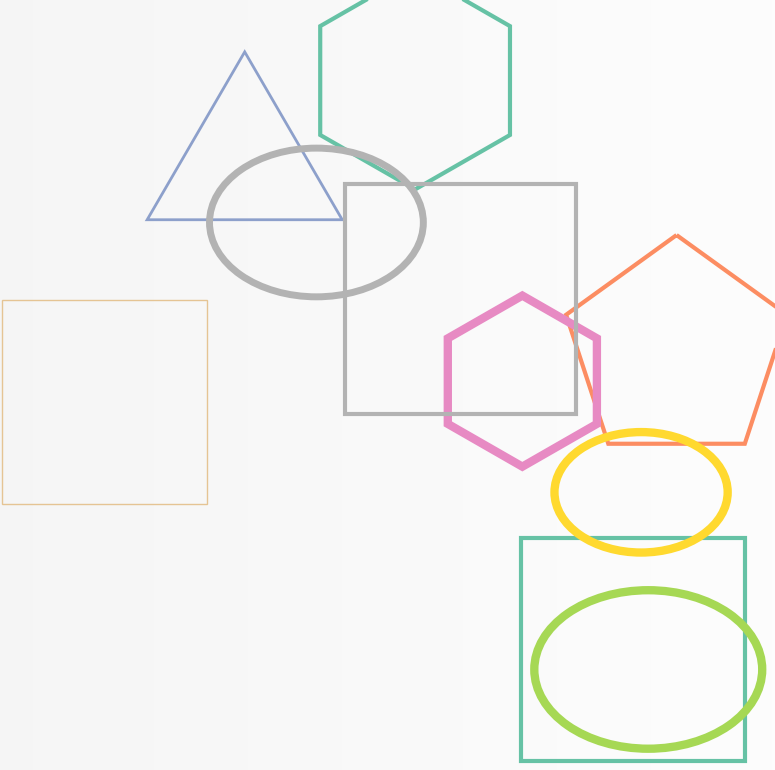[{"shape": "hexagon", "thickness": 1.5, "radius": 0.71, "center": [0.536, 0.895]}, {"shape": "square", "thickness": 1.5, "radius": 0.72, "center": [0.817, 0.156]}, {"shape": "pentagon", "thickness": 1.5, "radius": 0.75, "center": [0.873, 0.545]}, {"shape": "triangle", "thickness": 1, "radius": 0.73, "center": [0.316, 0.787]}, {"shape": "hexagon", "thickness": 3, "radius": 0.56, "center": [0.674, 0.505]}, {"shape": "oval", "thickness": 3, "radius": 0.74, "center": [0.836, 0.131]}, {"shape": "oval", "thickness": 3, "radius": 0.56, "center": [0.827, 0.361]}, {"shape": "square", "thickness": 0.5, "radius": 0.66, "center": [0.135, 0.478]}, {"shape": "oval", "thickness": 2.5, "radius": 0.69, "center": [0.408, 0.711]}, {"shape": "square", "thickness": 1.5, "radius": 0.74, "center": [0.594, 0.612]}]